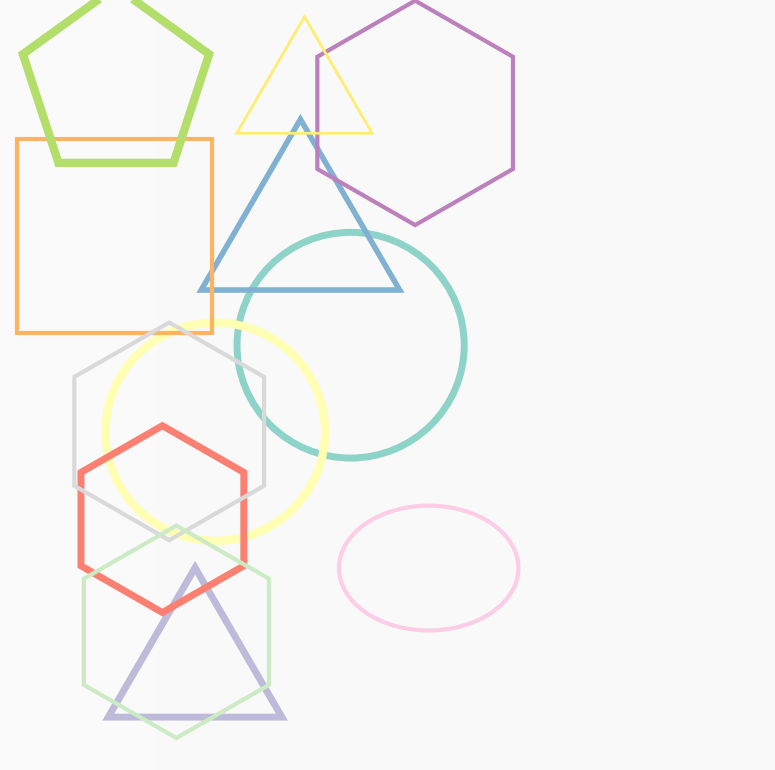[{"shape": "circle", "thickness": 2.5, "radius": 0.73, "center": [0.452, 0.552]}, {"shape": "circle", "thickness": 3, "radius": 0.71, "center": [0.278, 0.439]}, {"shape": "triangle", "thickness": 2.5, "radius": 0.65, "center": [0.252, 0.133]}, {"shape": "hexagon", "thickness": 2.5, "radius": 0.61, "center": [0.21, 0.326]}, {"shape": "triangle", "thickness": 2, "radius": 0.74, "center": [0.388, 0.697]}, {"shape": "square", "thickness": 1.5, "radius": 0.63, "center": [0.148, 0.693]}, {"shape": "pentagon", "thickness": 3, "radius": 0.63, "center": [0.15, 0.891]}, {"shape": "oval", "thickness": 1.5, "radius": 0.58, "center": [0.553, 0.262]}, {"shape": "hexagon", "thickness": 1.5, "radius": 0.71, "center": [0.218, 0.44]}, {"shape": "hexagon", "thickness": 1.5, "radius": 0.73, "center": [0.536, 0.853]}, {"shape": "hexagon", "thickness": 1.5, "radius": 0.69, "center": [0.228, 0.179]}, {"shape": "triangle", "thickness": 1, "radius": 0.5, "center": [0.393, 0.877]}]